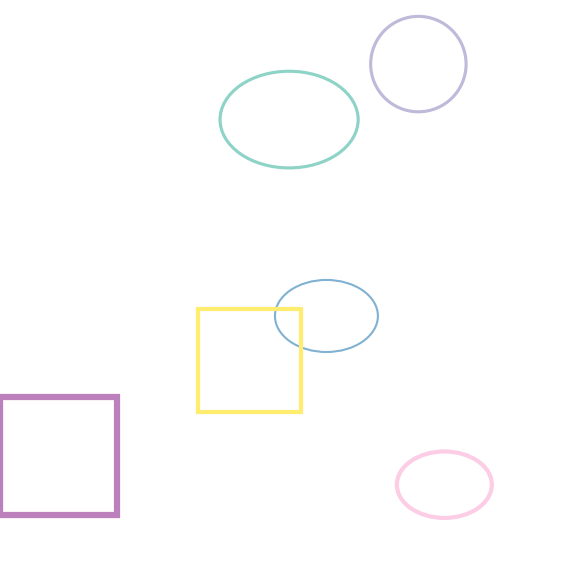[{"shape": "oval", "thickness": 1.5, "radius": 0.6, "center": [0.501, 0.792]}, {"shape": "circle", "thickness": 1.5, "radius": 0.41, "center": [0.724, 0.888]}, {"shape": "oval", "thickness": 1, "radius": 0.45, "center": [0.565, 0.452]}, {"shape": "oval", "thickness": 2, "radius": 0.41, "center": [0.769, 0.16]}, {"shape": "square", "thickness": 3, "radius": 0.51, "center": [0.101, 0.209]}, {"shape": "square", "thickness": 2, "radius": 0.45, "center": [0.432, 0.375]}]